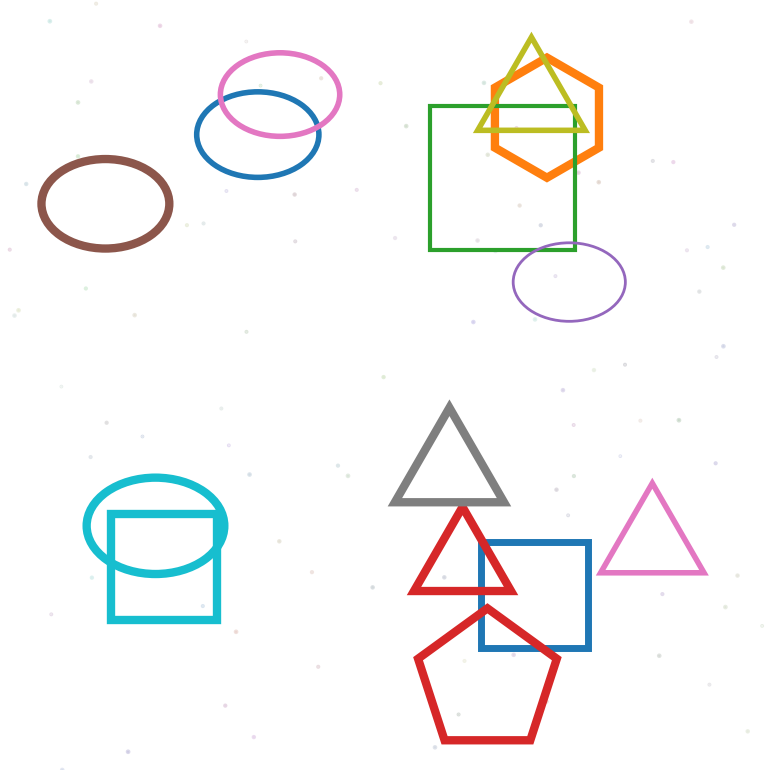[{"shape": "square", "thickness": 2.5, "radius": 0.35, "center": [0.694, 0.227]}, {"shape": "oval", "thickness": 2, "radius": 0.4, "center": [0.335, 0.825]}, {"shape": "hexagon", "thickness": 3, "radius": 0.39, "center": [0.71, 0.847]}, {"shape": "square", "thickness": 1.5, "radius": 0.47, "center": [0.652, 0.769]}, {"shape": "triangle", "thickness": 3, "radius": 0.36, "center": [0.601, 0.269]}, {"shape": "pentagon", "thickness": 3, "radius": 0.47, "center": [0.633, 0.115]}, {"shape": "oval", "thickness": 1, "radius": 0.36, "center": [0.739, 0.634]}, {"shape": "oval", "thickness": 3, "radius": 0.42, "center": [0.137, 0.735]}, {"shape": "triangle", "thickness": 2, "radius": 0.39, "center": [0.847, 0.295]}, {"shape": "oval", "thickness": 2, "radius": 0.39, "center": [0.364, 0.877]}, {"shape": "triangle", "thickness": 3, "radius": 0.41, "center": [0.584, 0.389]}, {"shape": "triangle", "thickness": 2, "radius": 0.4, "center": [0.69, 0.871]}, {"shape": "square", "thickness": 3, "radius": 0.35, "center": [0.213, 0.263]}, {"shape": "oval", "thickness": 3, "radius": 0.45, "center": [0.202, 0.317]}]